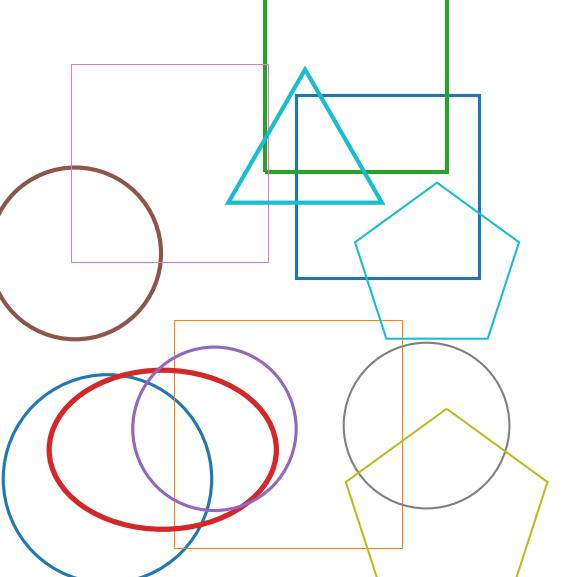[{"shape": "circle", "thickness": 1.5, "radius": 0.9, "center": [0.186, 0.17]}, {"shape": "square", "thickness": 1.5, "radius": 0.79, "center": [0.67, 0.676]}, {"shape": "square", "thickness": 0.5, "radius": 0.99, "center": [0.498, 0.247]}, {"shape": "square", "thickness": 2, "radius": 0.79, "center": [0.617, 0.86]}, {"shape": "oval", "thickness": 2.5, "radius": 0.98, "center": [0.282, 0.22]}, {"shape": "circle", "thickness": 1.5, "radius": 0.71, "center": [0.371, 0.257]}, {"shape": "circle", "thickness": 2, "radius": 0.74, "center": [0.13, 0.56]}, {"shape": "square", "thickness": 0.5, "radius": 0.86, "center": [0.293, 0.717]}, {"shape": "circle", "thickness": 1, "radius": 0.72, "center": [0.739, 0.262]}, {"shape": "pentagon", "thickness": 1, "radius": 0.92, "center": [0.773, 0.108]}, {"shape": "triangle", "thickness": 2, "radius": 0.77, "center": [0.528, 0.725]}, {"shape": "pentagon", "thickness": 1, "radius": 0.75, "center": [0.757, 0.533]}]